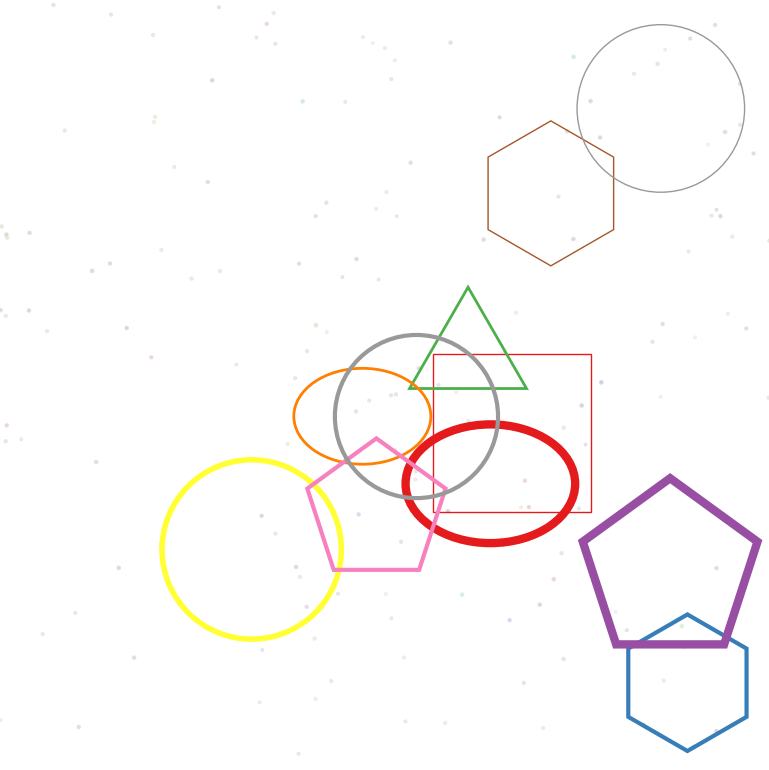[{"shape": "oval", "thickness": 3, "radius": 0.55, "center": [0.637, 0.372]}, {"shape": "square", "thickness": 0.5, "radius": 0.51, "center": [0.666, 0.438]}, {"shape": "hexagon", "thickness": 1.5, "radius": 0.44, "center": [0.893, 0.113]}, {"shape": "triangle", "thickness": 1, "radius": 0.44, "center": [0.608, 0.539]}, {"shape": "pentagon", "thickness": 3, "radius": 0.6, "center": [0.87, 0.26]}, {"shape": "oval", "thickness": 1, "radius": 0.44, "center": [0.471, 0.459]}, {"shape": "circle", "thickness": 2, "radius": 0.58, "center": [0.327, 0.286]}, {"shape": "hexagon", "thickness": 0.5, "radius": 0.47, "center": [0.715, 0.749]}, {"shape": "pentagon", "thickness": 1.5, "radius": 0.47, "center": [0.489, 0.336]}, {"shape": "circle", "thickness": 0.5, "radius": 0.54, "center": [0.858, 0.859]}, {"shape": "circle", "thickness": 1.5, "radius": 0.53, "center": [0.541, 0.459]}]